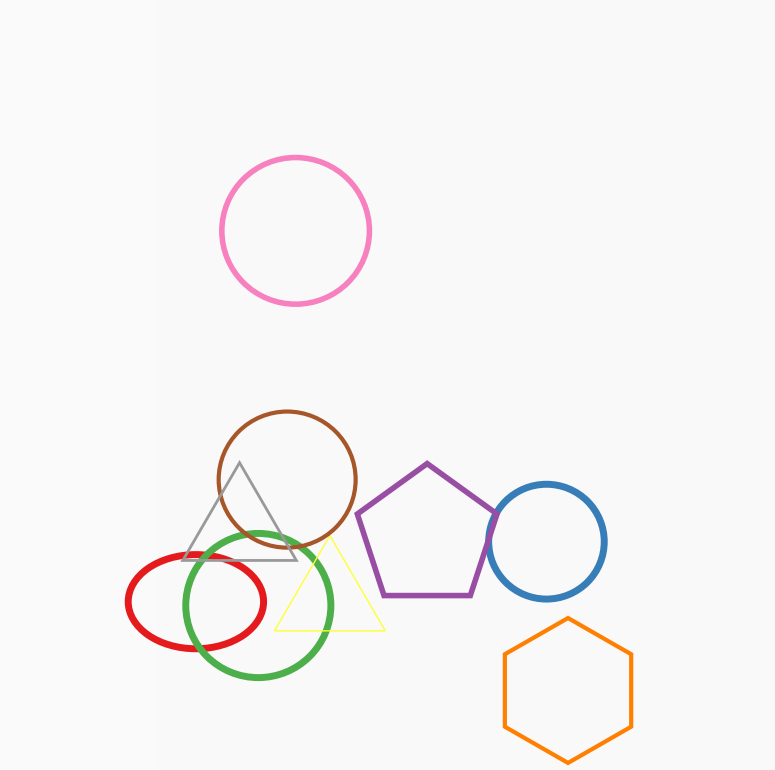[{"shape": "oval", "thickness": 2.5, "radius": 0.44, "center": [0.253, 0.219]}, {"shape": "circle", "thickness": 2.5, "radius": 0.37, "center": [0.705, 0.297]}, {"shape": "circle", "thickness": 2.5, "radius": 0.47, "center": [0.333, 0.214]}, {"shape": "pentagon", "thickness": 2, "radius": 0.47, "center": [0.551, 0.303]}, {"shape": "hexagon", "thickness": 1.5, "radius": 0.47, "center": [0.733, 0.103]}, {"shape": "triangle", "thickness": 0.5, "radius": 0.41, "center": [0.426, 0.222]}, {"shape": "circle", "thickness": 1.5, "radius": 0.44, "center": [0.371, 0.377]}, {"shape": "circle", "thickness": 2, "radius": 0.48, "center": [0.381, 0.7]}, {"shape": "triangle", "thickness": 1, "radius": 0.42, "center": [0.309, 0.314]}]